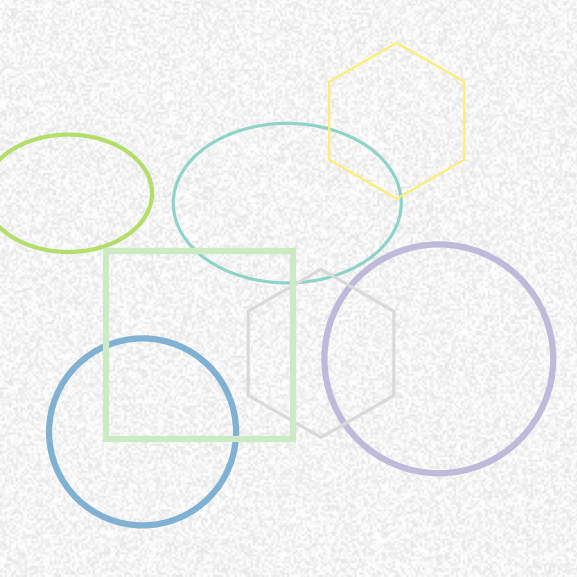[{"shape": "oval", "thickness": 1.5, "radius": 0.99, "center": [0.497, 0.647]}, {"shape": "circle", "thickness": 3, "radius": 0.99, "center": [0.76, 0.378]}, {"shape": "circle", "thickness": 3, "radius": 0.81, "center": [0.247, 0.251]}, {"shape": "oval", "thickness": 2, "radius": 0.73, "center": [0.118, 0.664]}, {"shape": "hexagon", "thickness": 1.5, "radius": 0.73, "center": [0.556, 0.387]}, {"shape": "square", "thickness": 3, "radius": 0.81, "center": [0.346, 0.401]}, {"shape": "hexagon", "thickness": 1, "radius": 0.67, "center": [0.687, 0.79]}]